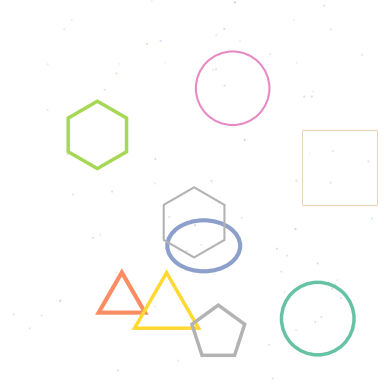[{"shape": "circle", "thickness": 2.5, "radius": 0.47, "center": [0.825, 0.172]}, {"shape": "triangle", "thickness": 3, "radius": 0.35, "center": [0.316, 0.223]}, {"shape": "oval", "thickness": 3, "radius": 0.47, "center": [0.529, 0.362]}, {"shape": "circle", "thickness": 1.5, "radius": 0.48, "center": [0.604, 0.771]}, {"shape": "hexagon", "thickness": 2.5, "radius": 0.44, "center": [0.253, 0.65]}, {"shape": "triangle", "thickness": 2.5, "radius": 0.48, "center": [0.433, 0.196]}, {"shape": "square", "thickness": 0.5, "radius": 0.49, "center": [0.881, 0.566]}, {"shape": "pentagon", "thickness": 2.5, "radius": 0.36, "center": [0.567, 0.135]}, {"shape": "hexagon", "thickness": 1.5, "radius": 0.46, "center": [0.504, 0.422]}]